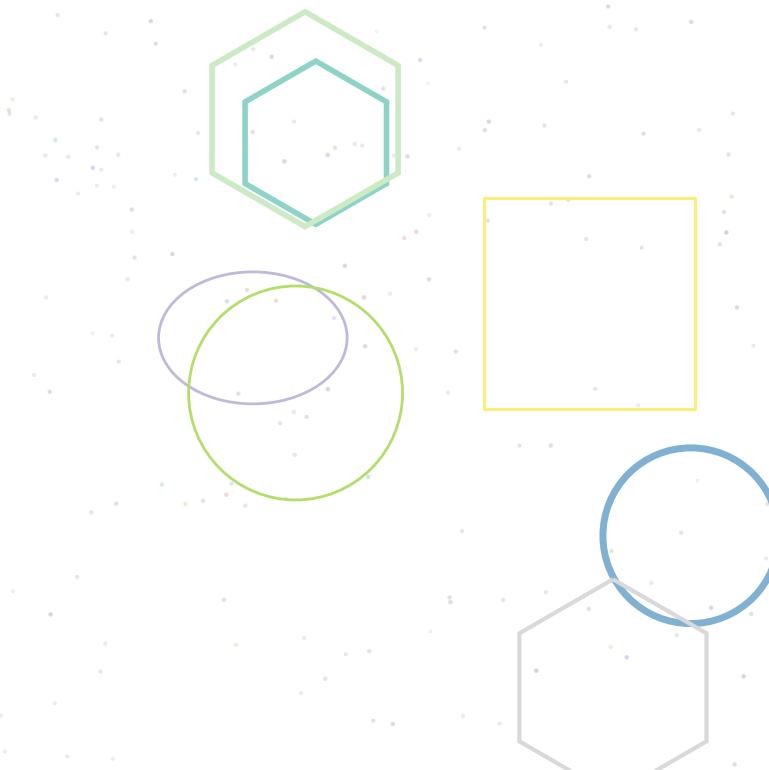[{"shape": "hexagon", "thickness": 2, "radius": 0.53, "center": [0.41, 0.815]}, {"shape": "oval", "thickness": 1, "radius": 0.61, "center": [0.328, 0.561]}, {"shape": "circle", "thickness": 2.5, "radius": 0.57, "center": [0.897, 0.304]}, {"shape": "circle", "thickness": 1, "radius": 0.69, "center": [0.384, 0.49]}, {"shape": "hexagon", "thickness": 1.5, "radius": 0.7, "center": [0.796, 0.107]}, {"shape": "hexagon", "thickness": 2, "radius": 0.7, "center": [0.396, 0.845]}, {"shape": "square", "thickness": 1, "radius": 0.69, "center": [0.765, 0.605]}]